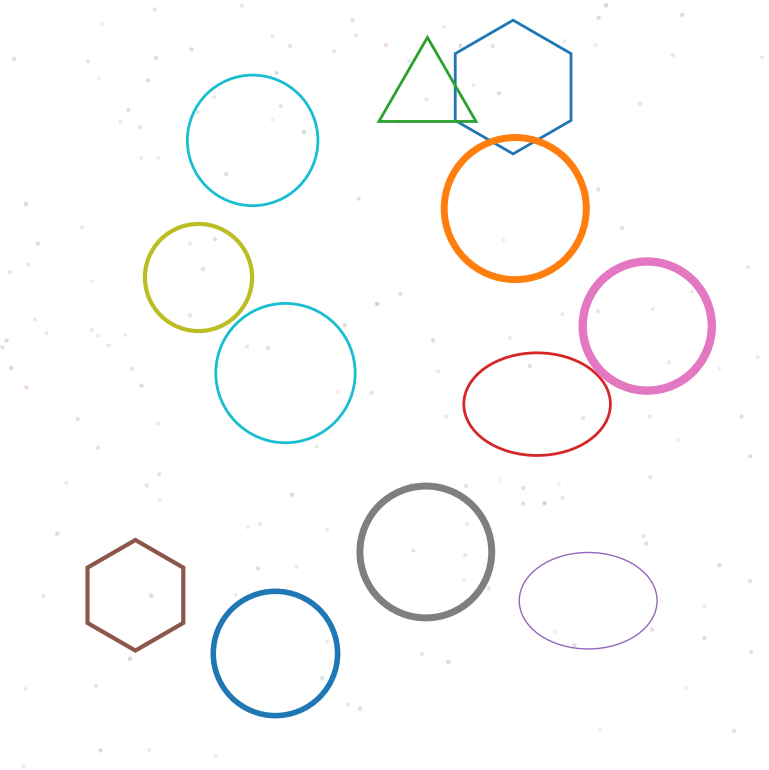[{"shape": "circle", "thickness": 2, "radius": 0.4, "center": [0.358, 0.151]}, {"shape": "hexagon", "thickness": 1, "radius": 0.43, "center": [0.666, 0.887]}, {"shape": "circle", "thickness": 2.5, "radius": 0.46, "center": [0.669, 0.729]}, {"shape": "triangle", "thickness": 1, "radius": 0.36, "center": [0.555, 0.879]}, {"shape": "oval", "thickness": 1, "radius": 0.48, "center": [0.698, 0.475]}, {"shape": "oval", "thickness": 0.5, "radius": 0.45, "center": [0.764, 0.22]}, {"shape": "hexagon", "thickness": 1.5, "radius": 0.36, "center": [0.176, 0.227]}, {"shape": "circle", "thickness": 3, "radius": 0.42, "center": [0.841, 0.577]}, {"shape": "circle", "thickness": 2.5, "radius": 0.43, "center": [0.553, 0.283]}, {"shape": "circle", "thickness": 1.5, "radius": 0.35, "center": [0.258, 0.64]}, {"shape": "circle", "thickness": 1, "radius": 0.45, "center": [0.371, 0.515]}, {"shape": "circle", "thickness": 1, "radius": 0.42, "center": [0.328, 0.818]}]